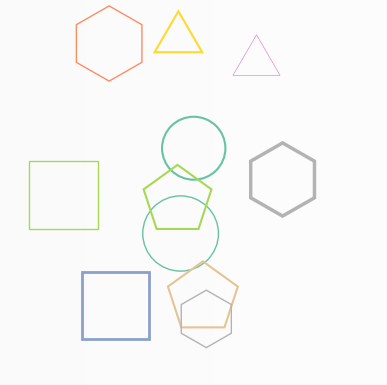[{"shape": "circle", "thickness": 1.5, "radius": 0.41, "center": [0.5, 0.615]}, {"shape": "circle", "thickness": 1, "radius": 0.49, "center": [0.466, 0.394]}, {"shape": "hexagon", "thickness": 1, "radius": 0.49, "center": [0.282, 0.887]}, {"shape": "square", "thickness": 2, "radius": 0.43, "center": [0.297, 0.206]}, {"shape": "triangle", "thickness": 0.5, "radius": 0.35, "center": [0.662, 0.839]}, {"shape": "square", "thickness": 1, "radius": 0.45, "center": [0.163, 0.493]}, {"shape": "pentagon", "thickness": 1.5, "radius": 0.46, "center": [0.458, 0.48]}, {"shape": "triangle", "thickness": 1.5, "radius": 0.35, "center": [0.46, 0.9]}, {"shape": "pentagon", "thickness": 1.5, "radius": 0.47, "center": [0.524, 0.226]}, {"shape": "hexagon", "thickness": 2.5, "radius": 0.47, "center": [0.729, 0.534]}, {"shape": "hexagon", "thickness": 1, "radius": 0.37, "center": [0.532, 0.172]}]